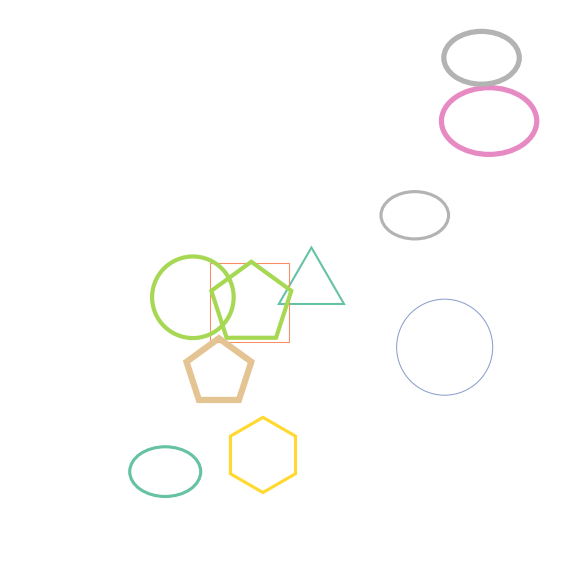[{"shape": "oval", "thickness": 1.5, "radius": 0.31, "center": [0.286, 0.182]}, {"shape": "triangle", "thickness": 1, "radius": 0.33, "center": [0.539, 0.505]}, {"shape": "square", "thickness": 0.5, "radius": 0.34, "center": [0.432, 0.475]}, {"shape": "circle", "thickness": 0.5, "radius": 0.42, "center": [0.77, 0.398]}, {"shape": "oval", "thickness": 2.5, "radius": 0.41, "center": [0.847, 0.79]}, {"shape": "pentagon", "thickness": 2, "radius": 0.36, "center": [0.435, 0.473]}, {"shape": "circle", "thickness": 2, "radius": 0.35, "center": [0.334, 0.484]}, {"shape": "hexagon", "thickness": 1.5, "radius": 0.33, "center": [0.455, 0.211]}, {"shape": "pentagon", "thickness": 3, "radius": 0.29, "center": [0.379, 0.354]}, {"shape": "oval", "thickness": 2.5, "radius": 0.33, "center": [0.834, 0.899]}, {"shape": "oval", "thickness": 1.5, "radius": 0.29, "center": [0.718, 0.626]}]